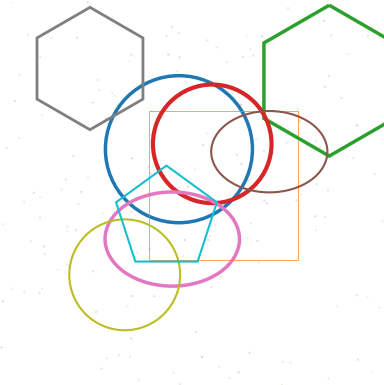[{"shape": "circle", "thickness": 2.5, "radius": 0.95, "center": [0.465, 0.612]}, {"shape": "square", "thickness": 0.5, "radius": 0.97, "center": [0.58, 0.518]}, {"shape": "hexagon", "thickness": 2.5, "radius": 0.98, "center": [0.855, 0.791]}, {"shape": "circle", "thickness": 3, "radius": 0.77, "center": [0.551, 0.626]}, {"shape": "oval", "thickness": 1.5, "radius": 0.75, "center": [0.699, 0.606]}, {"shape": "oval", "thickness": 2.5, "radius": 0.87, "center": [0.447, 0.379]}, {"shape": "hexagon", "thickness": 2, "radius": 0.79, "center": [0.234, 0.822]}, {"shape": "circle", "thickness": 1.5, "radius": 0.72, "center": [0.324, 0.286]}, {"shape": "pentagon", "thickness": 1.5, "radius": 0.69, "center": [0.432, 0.432]}]